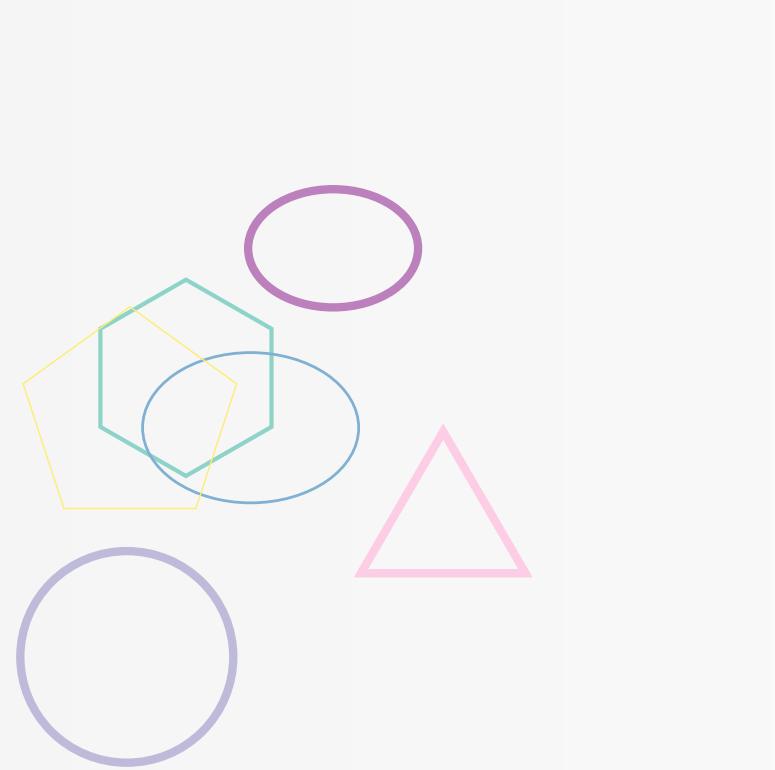[{"shape": "hexagon", "thickness": 1.5, "radius": 0.64, "center": [0.24, 0.509]}, {"shape": "circle", "thickness": 3, "radius": 0.69, "center": [0.164, 0.147]}, {"shape": "oval", "thickness": 1, "radius": 0.7, "center": [0.323, 0.445]}, {"shape": "triangle", "thickness": 3, "radius": 0.61, "center": [0.572, 0.317]}, {"shape": "oval", "thickness": 3, "radius": 0.55, "center": [0.43, 0.678]}, {"shape": "pentagon", "thickness": 0.5, "radius": 0.72, "center": [0.168, 0.457]}]